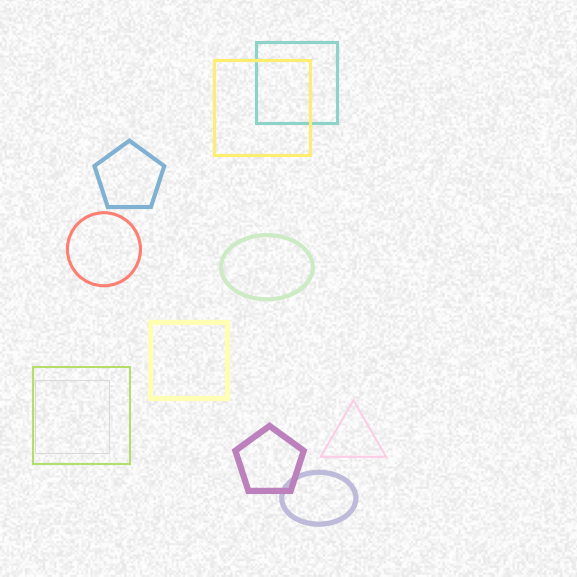[{"shape": "square", "thickness": 1.5, "radius": 0.35, "center": [0.514, 0.856]}, {"shape": "square", "thickness": 2.5, "radius": 0.33, "center": [0.327, 0.375]}, {"shape": "oval", "thickness": 2.5, "radius": 0.32, "center": [0.552, 0.136]}, {"shape": "circle", "thickness": 1.5, "radius": 0.32, "center": [0.18, 0.568]}, {"shape": "pentagon", "thickness": 2, "radius": 0.32, "center": [0.224, 0.692]}, {"shape": "square", "thickness": 1, "radius": 0.42, "center": [0.141, 0.28]}, {"shape": "triangle", "thickness": 1, "radius": 0.33, "center": [0.612, 0.241]}, {"shape": "square", "thickness": 0.5, "radius": 0.32, "center": [0.125, 0.278]}, {"shape": "pentagon", "thickness": 3, "radius": 0.31, "center": [0.467, 0.199]}, {"shape": "oval", "thickness": 2, "radius": 0.4, "center": [0.462, 0.536]}, {"shape": "square", "thickness": 1.5, "radius": 0.41, "center": [0.454, 0.812]}]